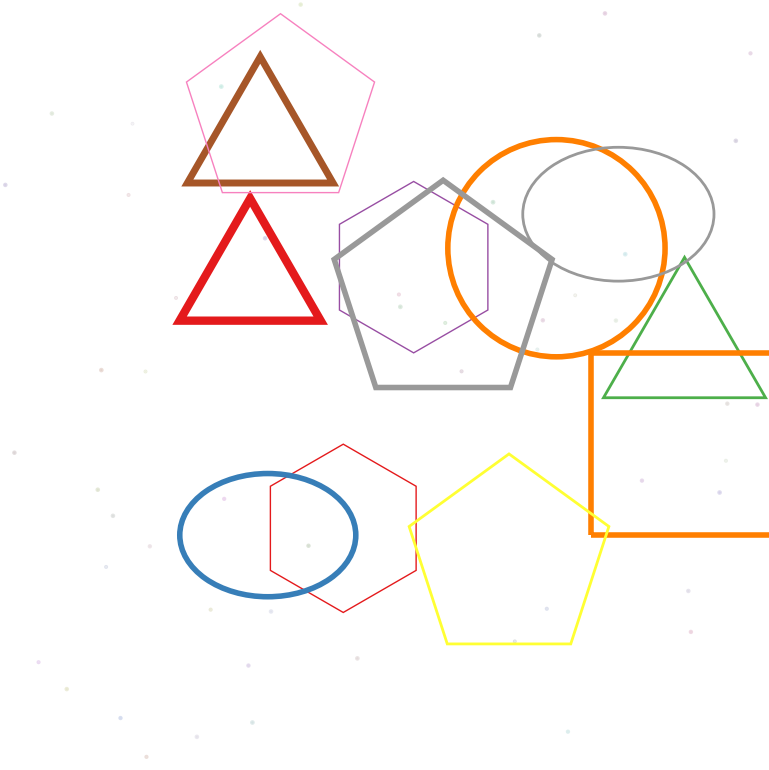[{"shape": "hexagon", "thickness": 0.5, "radius": 0.55, "center": [0.446, 0.314]}, {"shape": "triangle", "thickness": 3, "radius": 0.53, "center": [0.325, 0.636]}, {"shape": "oval", "thickness": 2, "radius": 0.57, "center": [0.348, 0.305]}, {"shape": "triangle", "thickness": 1, "radius": 0.61, "center": [0.889, 0.544]}, {"shape": "hexagon", "thickness": 0.5, "radius": 0.56, "center": [0.537, 0.653]}, {"shape": "square", "thickness": 2, "radius": 0.59, "center": [0.885, 0.423]}, {"shape": "circle", "thickness": 2, "radius": 0.71, "center": [0.723, 0.678]}, {"shape": "pentagon", "thickness": 1, "radius": 0.68, "center": [0.661, 0.274]}, {"shape": "triangle", "thickness": 2.5, "radius": 0.55, "center": [0.338, 0.817]}, {"shape": "pentagon", "thickness": 0.5, "radius": 0.64, "center": [0.364, 0.854]}, {"shape": "pentagon", "thickness": 2, "radius": 0.74, "center": [0.576, 0.617]}, {"shape": "oval", "thickness": 1, "radius": 0.62, "center": [0.803, 0.722]}]